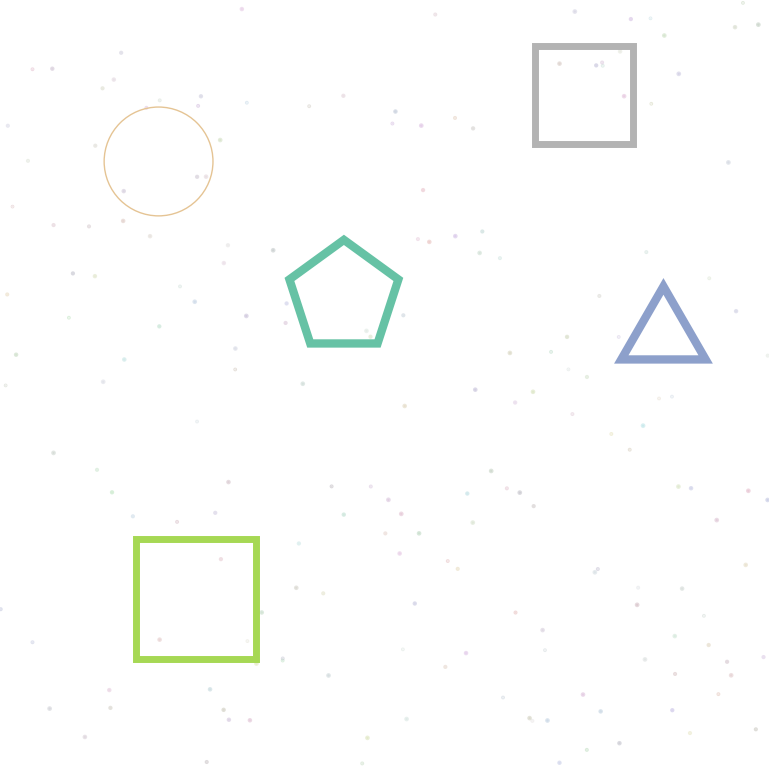[{"shape": "pentagon", "thickness": 3, "radius": 0.37, "center": [0.447, 0.614]}, {"shape": "triangle", "thickness": 3, "radius": 0.32, "center": [0.862, 0.565]}, {"shape": "square", "thickness": 2.5, "radius": 0.39, "center": [0.255, 0.222]}, {"shape": "circle", "thickness": 0.5, "radius": 0.35, "center": [0.206, 0.79]}, {"shape": "square", "thickness": 2.5, "radius": 0.32, "center": [0.759, 0.876]}]